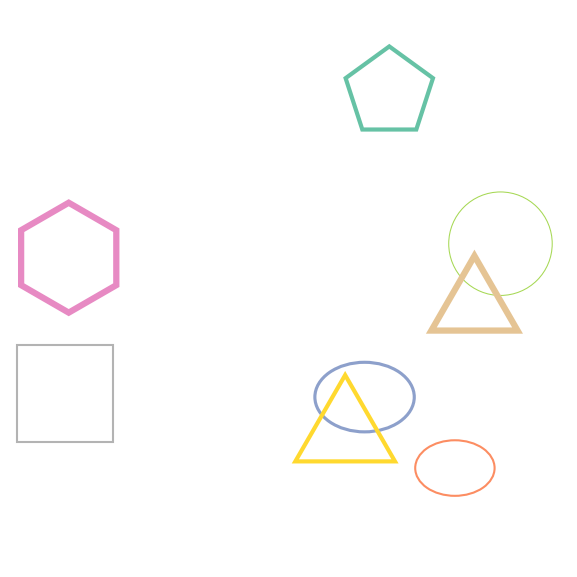[{"shape": "pentagon", "thickness": 2, "radius": 0.4, "center": [0.674, 0.839]}, {"shape": "oval", "thickness": 1, "radius": 0.34, "center": [0.788, 0.189]}, {"shape": "oval", "thickness": 1.5, "radius": 0.43, "center": [0.631, 0.312]}, {"shape": "hexagon", "thickness": 3, "radius": 0.48, "center": [0.119, 0.553]}, {"shape": "circle", "thickness": 0.5, "radius": 0.45, "center": [0.867, 0.577]}, {"shape": "triangle", "thickness": 2, "radius": 0.5, "center": [0.598, 0.25]}, {"shape": "triangle", "thickness": 3, "radius": 0.43, "center": [0.822, 0.47]}, {"shape": "square", "thickness": 1, "radius": 0.42, "center": [0.112, 0.318]}]